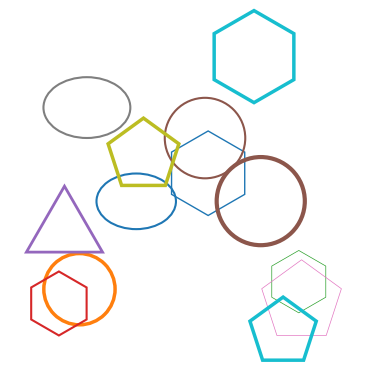[{"shape": "hexagon", "thickness": 1, "radius": 0.55, "center": [0.541, 0.55]}, {"shape": "oval", "thickness": 1.5, "radius": 0.52, "center": [0.354, 0.477]}, {"shape": "circle", "thickness": 2.5, "radius": 0.46, "center": [0.206, 0.249]}, {"shape": "hexagon", "thickness": 0.5, "radius": 0.4, "center": [0.776, 0.268]}, {"shape": "hexagon", "thickness": 1.5, "radius": 0.42, "center": [0.153, 0.212]}, {"shape": "triangle", "thickness": 2, "radius": 0.57, "center": [0.167, 0.402]}, {"shape": "circle", "thickness": 3, "radius": 0.57, "center": [0.677, 0.478]}, {"shape": "circle", "thickness": 1.5, "radius": 0.52, "center": [0.533, 0.641]}, {"shape": "pentagon", "thickness": 0.5, "radius": 0.54, "center": [0.783, 0.216]}, {"shape": "oval", "thickness": 1.5, "radius": 0.56, "center": [0.226, 0.721]}, {"shape": "pentagon", "thickness": 2.5, "radius": 0.48, "center": [0.373, 0.597]}, {"shape": "hexagon", "thickness": 2.5, "radius": 0.6, "center": [0.66, 0.853]}, {"shape": "pentagon", "thickness": 2.5, "radius": 0.45, "center": [0.735, 0.138]}]